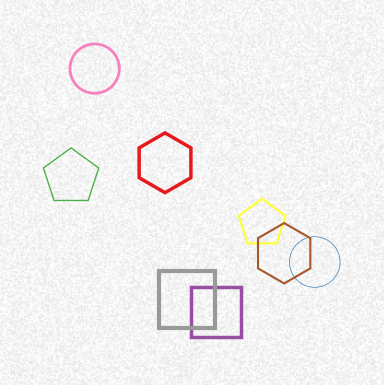[{"shape": "hexagon", "thickness": 2.5, "radius": 0.39, "center": [0.429, 0.577]}, {"shape": "circle", "thickness": 0.5, "radius": 0.33, "center": [0.818, 0.319]}, {"shape": "pentagon", "thickness": 1, "radius": 0.38, "center": [0.185, 0.54]}, {"shape": "square", "thickness": 2.5, "radius": 0.32, "center": [0.561, 0.19]}, {"shape": "pentagon", "thickness": 1.5, "radius": 0.32, "center": [0.681, 0.42]}, {"shape": "hexagon", "thickness": 1.5, "radius": 0.39, "center": [0.738, 0.342]}, {"shape": "circle", "thickness": 2, "radius": 0.32, "center": [0.246, 0.822]}, {"shape": "square", "thickness": 3, "radius": 0.37, "center": [0.486, 0.222]}]